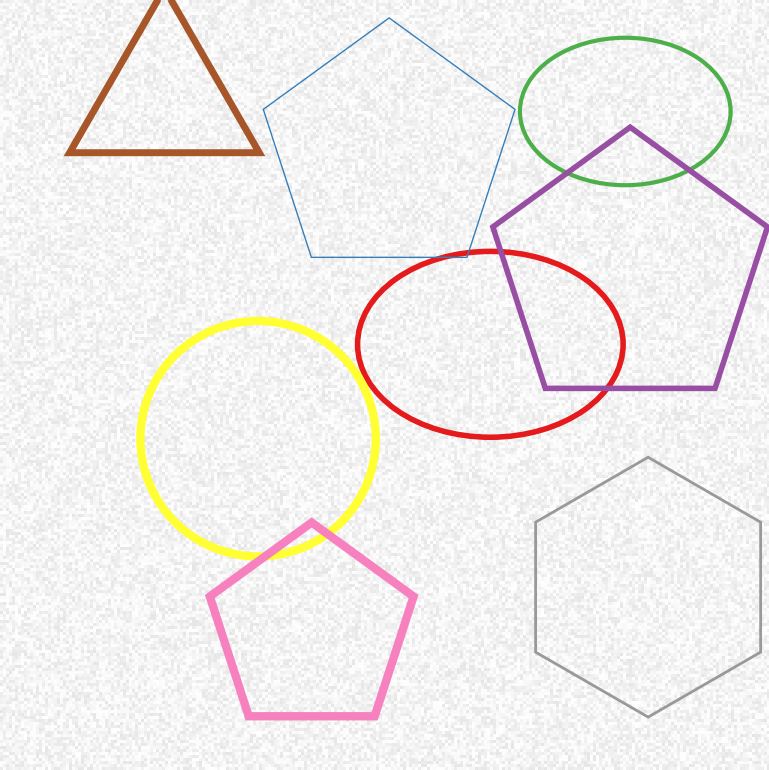[{"shape": "oval", "thickness": 2, "radius": 0.86, "center": [0.637, 0.553]}, {"shape": "pentagon", "thickness": 0.5, "radius": 0.86, "center": [0.505, 0.805]}, {"shape": "oval", "thickness": 1.5, "radius": 0.68, "center": [0.812, 0.855]}, {"shape": "pentagon", "thickness": 2, "radius": 0.94, "center": [0.818, 0.647]}, {"shape": "circle", "thickness": 3, "radius": 0.76, "center": [0.335, 0.43]}, {"shape": "triangle", "thickness": 2.5, "radius": 0.71, "center": [0.214, 0.873]}, {"shape": "pentagon", "thickness": 3, "radius": 0.7, "center": [0.405, 0.182]}, {"shape": "hexagon", "thickness": 1, "radius": 0.84, "center": [0.842, 0.237]}]